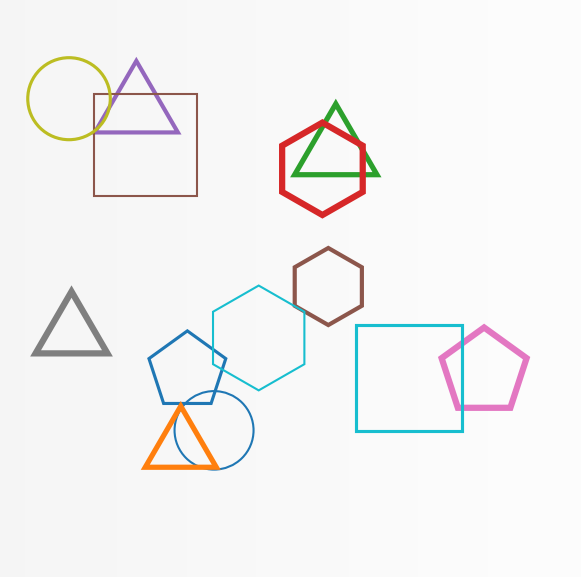[{"shape": "circle", "thickness": 1, "radius": 0.34, "center": [0.368, 0.254]}, {"shape": "pentagon", "thickness": 1.5, "radius": 0.35, "center": [0.322, 0.357]}, {"shape": "triangle", "thickness": 2.5, "radius": 0.35, "center": [0.311, 0.225]}, {"shape": "triangle", "thickness": 2.5, "radius": 0.41, "center": [0.578, 0.737]}, {"shape": "hexagon", "thickness": 3, "radius": 0.4, "center": [0.555, 0.707]}, {"shape": "triangle", "thickness": 2, "radius": 0.41, "center": [0.235, 0.811]}, {"shape": "square", "thickness": 1, "radius": 0.44, "center": [0.25, 0.748]}, {"shape": "hexagon", "thickness": 2, "radius": 0.33, "center": [0.565, 0.503]}, {"shape": "pentagon", "thickness": 3, "radius": 0.38, "center": [0.833, 0.355]}, {"shape": "triangle", "thickness": 3, "radius": 0.36, "center": [0.123, 0.423]}, {"shape": "circle", "thickness": 1.5, "radius": 0.35, "center": [0.119, 0.828]}, {"shape": "hexagon", "thickness": 1, "radius": 0.45, "center": [0.445, 0.414]}, {"shape": "square", "thickness": 1.5, "radius": 0.46, "center": [0.703, 0.345]}]